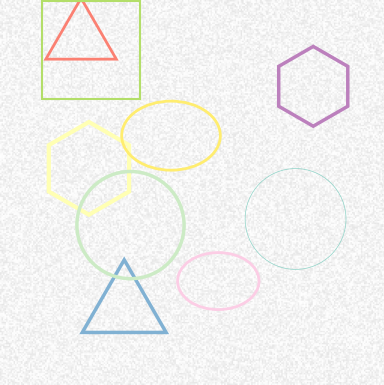[{"shape": "circle", "thickness": 0.5, "radius": 0.65, "center": [0.768, 0.431]}, {"shape": "hexagon", "thickness": 3, "radius": 0.6, "center": [0.231, 0.563]}, {"shape": "triangle", "thickness": 2, "radius": 0.53, "center": [0.211, 0.899]}, {"shape": "triangle", "thickness": 2.5, "radius": 0.63, "center": [0.323, 0.199]}, {"shape": "square", "thickness": 1.5, "radius": 0.63, "center": [0.236, 0.87]}, {"shape": "oval", "thickness": 2, "radius": 0.53, "center": [0.567, 0.27]}, {"shape": "hexagon", "thickness": 2.5, "radius": 0.52, "center": [0.814, 0.776]}, {"shape": "circle", "thickness": 2.5, "radius": 0.7, "center": [0.339, 0.415]}, {"shape": "oval", "thickness": 2, "radius": 0.64, "center": [0.444, 0.648]}]